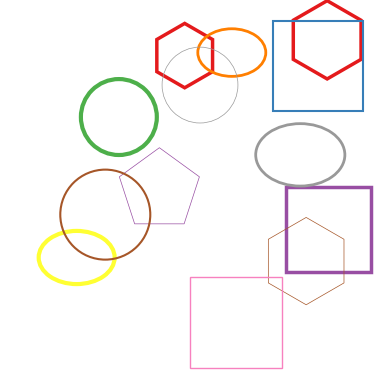[{"shape": "hexagon", "thickness": 2.5, "radius": 0.51, "center": [0.85, 0.897]}, {"shape": "hexagon", "thickness": 2.5, "radius": 0.42, "center": [0.48, 0.856]}, {"shape": "square", "thickness": 1.5, "radius": 0.59, "center": [0.826, 0.828]}, {"shape": "circle", "thickness": 3, "radius": 0.49, "center": [0.309, 0.696]}, {"shape": "pentagon", "thickness": 0.5, "radius": 0.55, "center": [0.414, 0.507]}, {"shape": "square", "thickness": 2.5, "radius": 0.55, "center": [0.853, 0.404]}, {"shape": "oval", "thickness": 2, "radius": 0.44, "center": [0.602, 0.863]}, {"shape": "oval", "thickness": 3, "radius": 0.49, "center": [0.199, 0.331]}, {"shape": "hexagon", "thickness": 0.5, "radius": 0.57, "center": [0.795, 0.322]}, {"shape": "circle", "thickness": 1.5, "radius": 0.58, "center": [0.273, 0.443]}, {"shape": "square", "thickness": 1, "radius": 0.59, "center": [0.613, 0.162]}, {"shape": "circle", "thickness": 0.5, "radius": 0.49, "center": [0.519, 0.779]}, {"shape": "oval", "thickness": 2, "radius": 0.58, "center": [0.78, 0.598]}]